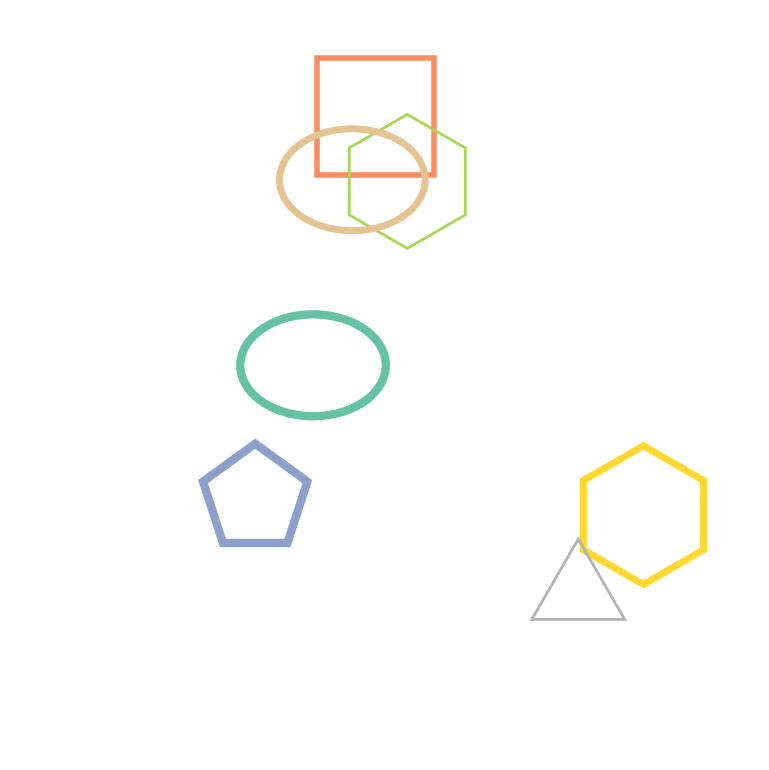[{"shape": "oval", "thickness": 3, "radius": 0.47, "center": [0.407, 0.526]}, {"shape": "square", "thickness": 2, "radius": 0.38, "center": [0.488, 0.849]}, {"shape": "pentagon", "thickness": 3, "radius": 0.36, "center": [0.331, 0.353]}, {"shape": "hexagon", "thickness": 1, "radius": 0.43, "center": [0.529, 0.764]}, {"shape": "hexagon", "thickness": 2.5, "radius": 0.45, "center": [0.836, 0.331]}, {"shape": "oval", "thickness": 2.5, "radius": 0.47, "center": [0.458, 0.767]}, {"shape": "triangle", "thickness": 1, "radius": 0.35, "center": [0.751, 0.23]}]